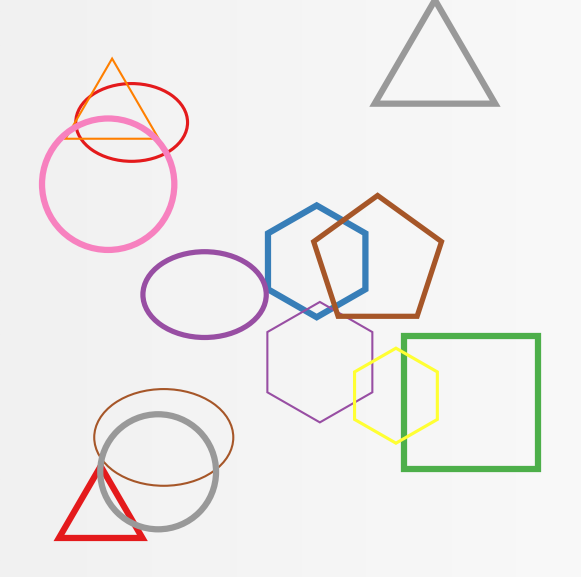[{"shape": "oval", "thickness": 1.5, "radius": 0.48, "center": [0.227, 0.787]}, {"shape": "triangle", "thickness": 3, "radius": 0.41, "center": [0.173, 0.109]}, {"shape": "hexagon", "thickness": 3, "radius": 0.48, "center": [0.545, 0.547]}, {"shape": "square", "thickness": 3, "radius": 0.58, "center": [0.811, 0.302]}, {"shape": "hexagon", "thickness": 1, "radius": 0.52, "center": [0.55, 0.372]}, {"shape": "oval", "thickness": 2.5, "radius": 0.53, "center": [0.352, 0.489]}, {"shape": "triangle", "thickness": 1, "radius": 0.46, "center": [0.193, 0.805]}, {"shape": "hexagon", "thickness": 1.5, "radius": 0.41, "center": [0.681, 0.314]}, {"shape": "oval", "thickness": 1, "radius": 0.6, "center": [0.282, 0.242]}, {"shape": "pentagon", "thickness": 2.5, "radius": 0.58, "center": [0.65, 0.545]}, {"shape": "circle", "thickness": 3, "radius": 0.57, "center": [0.186, 0.68]}, {"shape": "triangle", "thickness": 3, "radius": 0.6, "center": [0.748, 0.879]}, {"shape": "circle", "thickness": 3, "radius": 0.5, "center": [0.272, 0.182]}]